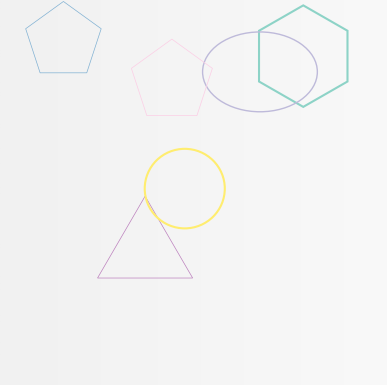[{"shape": "hexagon", "thickness": 1.5, "radius": 0.66, "center": [0.783, 0.854]}, {"shape": "oval", "thickness": 1, "radius": 0.74, "center": [0.671, 0.813]}, {"shape": "pentagon", "thickness": 0.5, "radius": 0.51, "center": [0.164, 0.894]}, {"shape": "pentagon", "thickness": 0.5, "radius": 0.55, "center": [0.444, 0.789]}, {"shape": "triangle", "thickness": 0.5, "radius": 0.71, "center": [0.374, 0.349]}, {"shape": "circle", "thickness": 1.5, "radius": 0.52, "center": [0.477, 0.51]}]